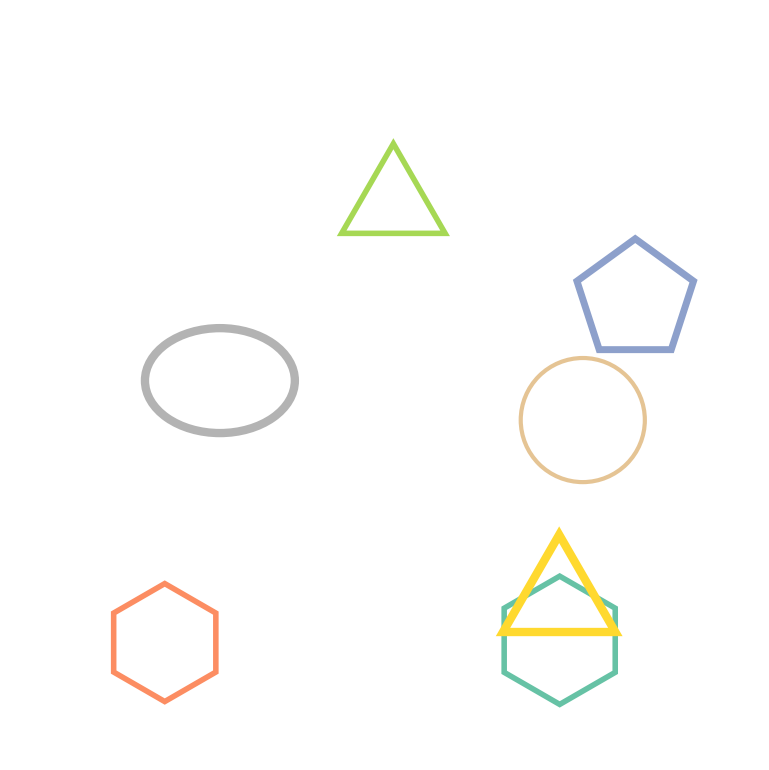[{"shape": "hexagon", "thickness": 2, "radius": 0.42, "center": [0.727, 0.168]}, {"shape": "hexagon", "thickness": 2, "radius": 0.38, "center": [0.214, 0.166]}, {"shape": "pentagon", "thickness": 2.5, "radius": 0.4, "center": [0.825, 0.61]}, {"shape": "triangle", "thickness": 2, "radius": 0.39, "center": [0.511, 0.736]}, {"shape": "triangle", "thickness": 3, "radius": 0.42, "center": [0.726, 0.221]}, {"shape": "circle", "thickness": 1.5, "radius": 0.4, "center": [0.757, 0.454]}, {"shape": "oval", "thickness": 3, "radius": 0.49, "center": [0.286, 0.506]}]